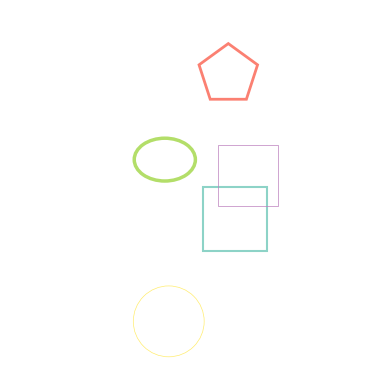[{"shape": "square", "thickness": 1.5, "radius": 0.41, "center": [0.61, 0.431]}, {"shape": "pentagon", "thickness": 2, "radius": 0.4, "center": [0.593, 0.807]}, {"shape": "oval", "thickness": 2.5, "radius": 0.4, "center": [0.428, 0.585]}, {"shape": "square", "thickness": 0.5, "radius": 0.39, "center": [0.644, 0.544]}, {"shape": "circle", "thickness": 0.5, "radius": 0.46, "center": [0.438, 0.165]}]